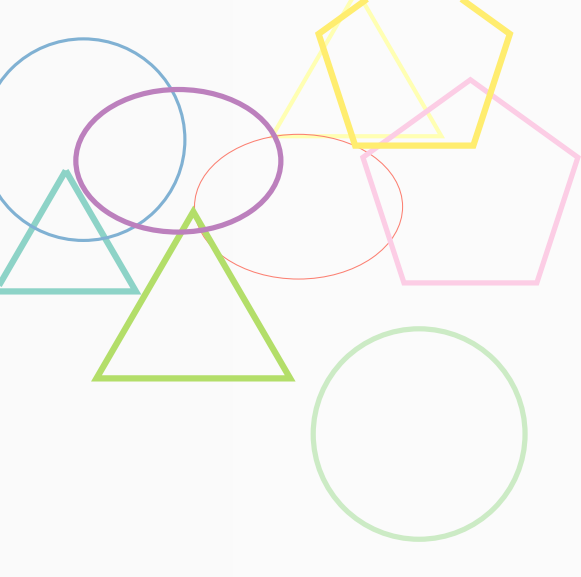[{"shape": "triangle", "thickness": 3, "radius": 0.7, "center": [0.113, 0.564]}, {"shape": "triangle", "thickness": 2, "radius": 0.84, "center": [0.614, 0.847]}, {"shape": "oval", "thickness": 0.5, "radius": 0.9, "center": [0.514, 0.641]}, {"shape": "circle", "thickness": 1.5, "radius": 0.87, "center": [0.144, 0.757]}, {"shape": "triangle", "thickness": 3, "radius": 0.96, "center": [0.333, 0.44]}, {"shape": "pentagon", "thickness": 2.5, "radius": 0.97, "center": [0.809, 0.667]}, {"shape": "oval", "thickness": 2.5, "radius": 0.88, "center": [0.307, 0.721]}, {"shape": "circle", "thickness": 2.5, "radius": 0.91, "center": [0.721, 0.248]}, {"shape": "pentagon", "thickness": 3, "radius": 0.86, "center": [0.713, 0.887]}]